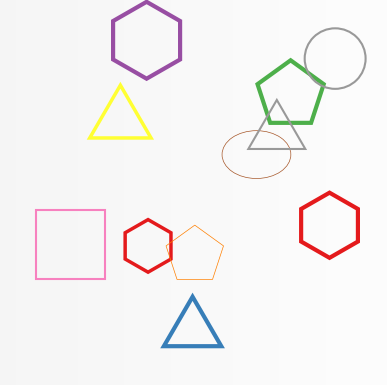[{"shape": "hexagon", "thickness": 2.5, "radius": 0.34, "center": [0.382, 0.361]}, {"shape": "hexagon", "thickness": 3, "radius": 0.42, "center": [0.85, 0.415]}, {"shape": "triangle", "thickness": 3, "radius": 0.43, "center": [0.497, 0.144]}, {"shape": "pentagon", "thickness": 3, "radius": 0.45, "center": [0.75, 0.754]}, {"shape": "hexagon", "thickness": 3, "radius": 0.5, "center": [0.378, 0.895]}, {"shape": "pentagon", "thickness": 0.5, "radius": 0.39, "center": [0.503, 0.337]}, {"shape": "triangle", "thickness": 2.5, "radius": 0.46, "center": [0.311, 0.687]}, {"shape": "oval", "thickness": 0.5, "radius": 0.44, "center": [0.662, 0.598]}, {"shape": "square", "thickness": 1.5, "radius": 0.45, "center": [0.183, 0.365]}, {"shape": "circle", "thickness": 1.5, "radius": 0.39, "center": [0.865, 0.848]}, {"shape": "triangle", "thickness": 1.5, "radius": 0.42, "center": [0.714, 0.656]}]